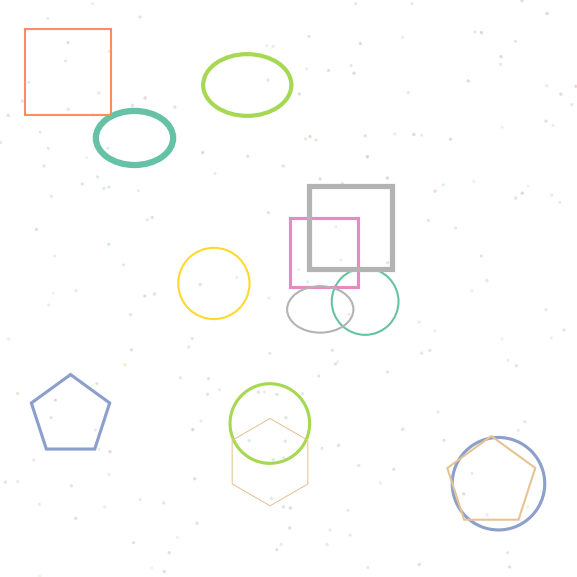[{"shape": "oval", "thickness": 3, "radius": 0.33, "center": [0.233, 0.76]}, {"shape": "circle", "thickness": 1, "radius": 0.29, "center": [0.632, 0.477]}, {"shape": "square", "thickness": 1, "radius": 0.37, "center": [0.118, 0.874]}, {"shape": "pentagon", "thickness": 1.5, "radius": 0.36, "center": [0.122, 0.279]}, {"shape": "circle", "thickness": 1.5, "radius": 0.4, "center": [0.863, 0.162]}, {"shape": "square", "thickness": 1.5, "radius": 0.3, "center": [0.561, 0.562]}, {"shape": "oval", "thickness": 2, "radius": 0.38, "center": [0.428, 0.852]}, {"shape": "circle", "thickness": 1.5, "radius": 0.34, "center": [0.467, 0.266]}, {"shape": "circle", "thickness": 1, "radius": 0.31, "center": [0.37, 0.508]}, {"shape": "pentagon", "thickness": 1, "radius": 0.4, "center": [0.851, 0.164]}, {"shape": "hexagon", "thickness": 0.5, "radius": 0.38, "center": [0.468, 0.199]}, {"shape": "square", "thickness": 2.5, "radius": 0.36, "center": [0.607, 0.606]}, {"shape": "oval", "thickness": 1, "radius": 0.29, "center": [0.555, 0.463]}]